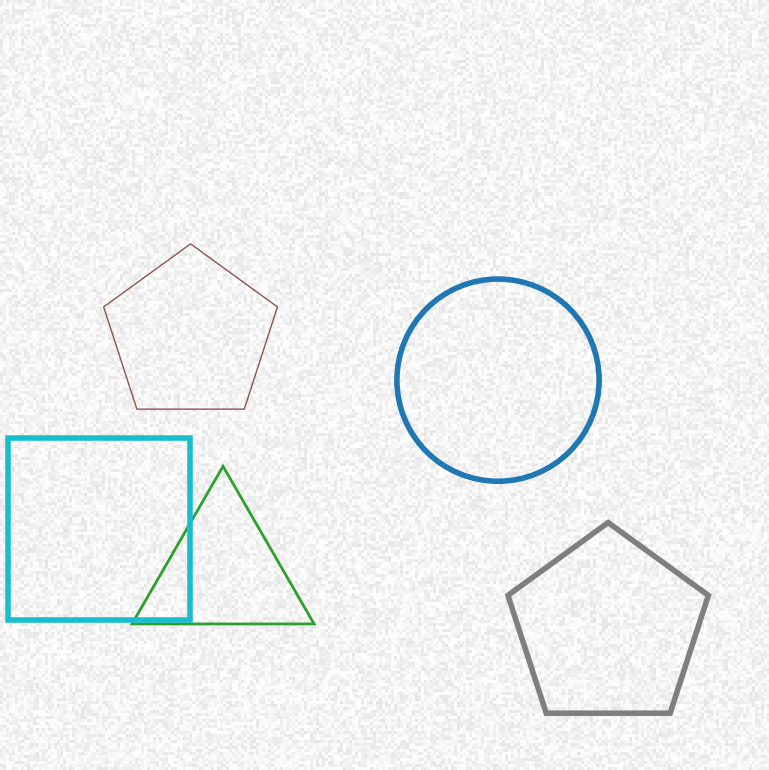[{"shape": "circle", "thickness": 2, "radius": 0.66, "center": [0.647, 0.506]}, {"shape": "triangle", "thickness": 1, "radius": 0.68, "center": [0.29, 0.258]}, {"shape": "pentagon", "thickness": 0.5, "radius": 0.59, "center": [0.247, 0.565]}, {"shape": "pentagon", "thickness": 2, "radius": 0.68, "center": [0.79, 0.184]}, {"shape": "square", "thickness": 2, "radius": 0.59, "center": [0.129, 0.314]}]